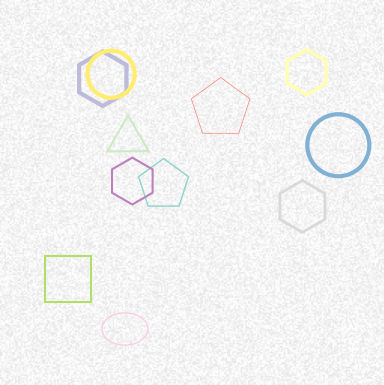[{"shape": "pentagon", "thickness": 1, "radius": 0.34, "center": [0.425, 0.52]}, {"shape": "hexagon", "thickness": 2.5, "radius": 0.29, "center": [0.796, 0.813]}, {"shape": "hexagon", "thickness": 3, "radius": 0.35, "center": [0.267, 0.796]}, {"shape": "pentagon", "thickness": 0.5, "radius": 0.4, "center": [0.573, 0.719]}, {"shape": "circle", "thickness": 3, "radius": 0.4, "center": [0.879, 0.623]}, {"shape": "square", "thickness": 1.5, "radius": 0.3, "center": [0.177, 0.275]}, {"shape": "oval", "thickness": 1, "radius": 0.3, "center": [0.324, 0.146]}, {"shape": "hexagon", "thickness": 2, "radius": 0.34, "center": [0.785, 0.464]}, {"shape": "hexagon", "thickness": 1.5, "radius": 0.3, "center": [0.344, 0.53]}, {"shape": "triangle", "thickness": 1.5, "radius": 0.31, "center": [0.333, 0.638]}, {"shape": "circle", "thickness": 3, "radius": 0.31, "center": [0.289, 0.807]}]